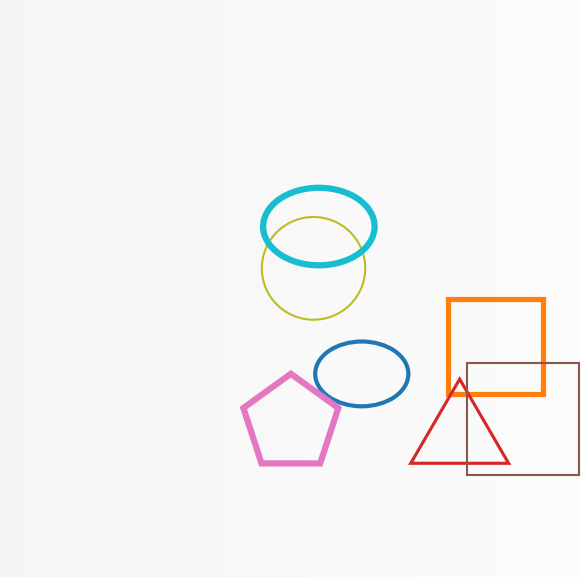[{"shape": "oval", "thickness": 2, "radius": 0.4, "center": [0.622, 0.352]}, {"shape": "square", "thickness": 2.5, "radius": 0.41, "center": [0.852, 0.4]}, {"shape": "triangle", "thickness": 1.5, "radius": 0.49, "center": [0.791, 0.246]}, {"shape": "square", "thickness": 1, "radius": 0.48, "center": [0.9, 0.274]}, {"shape": "pentagon", "thickness": 3, "radius": 0.43, "center": [0.5, 0.266]}, {"shape": "circle", "thickness": 1, "radius": 0.44, "center": [0.539, 0.534]}, {"shape": "oval", "thickness": 3, "radius": 0.48, "center": [0.549, 0.607]}]